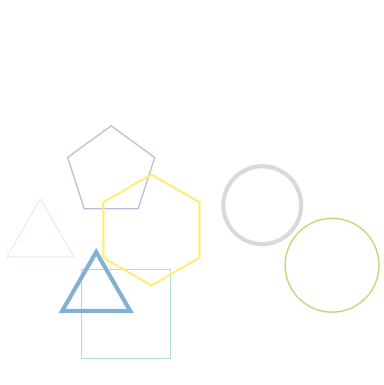[{"shape": "square", "thickness": 0.5, "radius": 0.58, "center": [0.326, 0.186]}, {"shape": "pentagon", "thickness": 1, "radius": 0.59, "center": [0.289, 0.554]}, {"shape": "triangle", "thickness": 3, "radius": 0.51, "center": [0.25, 0.243]}, {"shape": "circle", "thickness": 1, "radius": 0.61, "center": [0.863, 0.311]}, {"shape": "circle", "thickness": 3, "radius": 0.51, "center": [0.681, 0.467]}, {"shape": "triangle", "thickness": 0.5, "radius": 0.5, "center": [0.105, 0.383]}, {"shape": "hexagon", "thickness": 1.5, "radius": 0.72, "center": [0.393, 0.403]}]